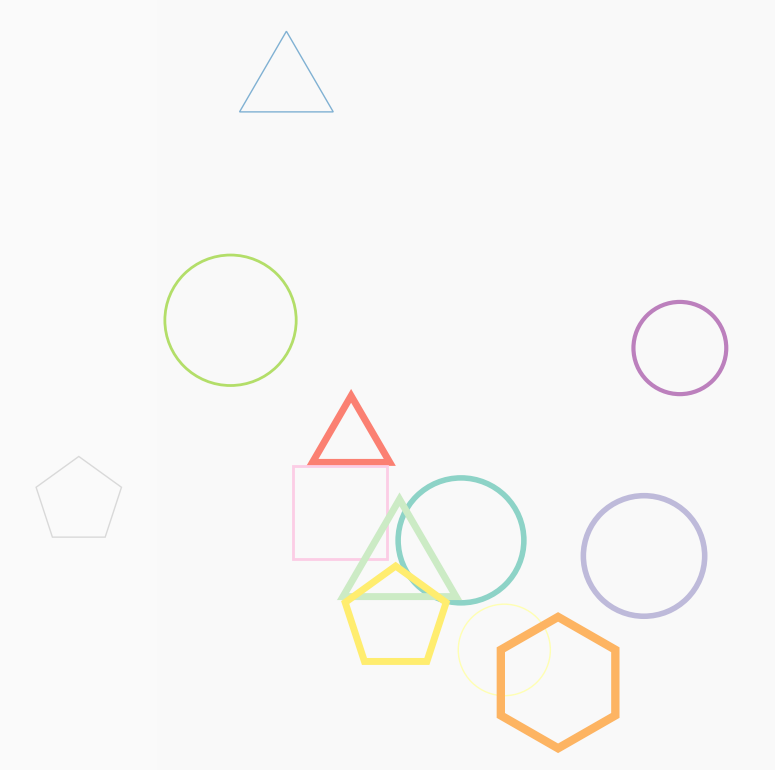[{"shape": "circle", "thickness": 2, "radius": 0.41, "center": [0.595, 0.298]}, {"shape": "circle", "thickness": 0.5, "radius": 0.3, "center": [0.651, 0.156]}, {"shape": "circle", "thickness": 2, "radius": 0.39, "center": [0.831, 0.278]}, {"shape": "triangle", "thickness": 2.5, "radius": 0.29, "center": [0.453, 0.428]}, {"shape": "triangle", "thickness": 0.5, "radius": 0.35, "center": [0.37, 0.89]}, {"shape": "hexagon", "thickness": 3, "radius": 0.43, "center": [0.72, 0.114]}, {"shape": "circle", "thickness": 1, "radius": 0.42, "center": [0.297, 0.584]}, {"shape": "square", "thickness": 1, "radius": 0.3, "center": [0.439, 0.334]}, {"shape": "pentagon", "thickness": 0.5, "radius": 0.29, "center": [0.102, 0.349]}, {"shape": "circle", "thickness": 1.5, "radius": 0.3, "center": [0.877, 0.548]}, {"shape": "triangle", "thickness": 2.5, "radius": 0.42, "center": [0.516, 0.267]}, {"shape": "pentagon", "thickness": 2.5, "radius": 0.34, "center": [0.511, 0.196]}]